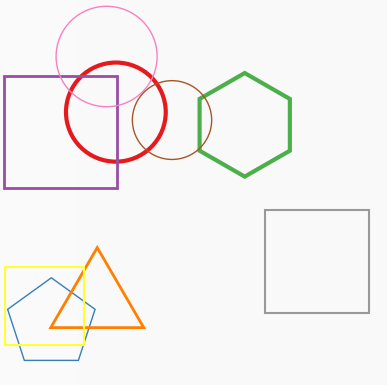[{"shape": "circle", "thickness": 3, "radius": 0.64, "center": [0.299, 0.709]}, {"shape": "pentagon", "thickness": 1, "radius": 0.59, "center": [0.133, 0.16]}, {"shape": "hexagon", "thickness": 3, "radius": 0.67, "center": [0.632, 0.676]}, {"shape": "square", "thickness": 2, "radius": 0.73, "center": [0.156, 0.657]}, {"shape": "triangle", "thickness": 2, "radius": 0.69, "center": [0.251, 0.218]}, {"shape": "square", "thickness": 1.5, "radius": 0.51, "center": [0.115, 0.206]}, {"shape": "circle", "thickness": 1, "radius": 0.51, "center": [0.444, 0.688]}, {"shape": "circle", "thickness": 1, "radius": 0.65, "center": [0.275, 0.853]}, {"shape": "square", "thickness": 1.5, "radius": 0.67, "center": [0.819, 0.321]}]